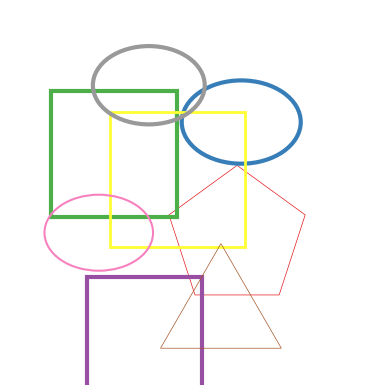[{"shape": "pentagon", "thickness": 0.5, "radius": 0.93, "center": [0.616, 0.384]}, {"shape": "oval", "thickness": 3, "radius": 0.77, "center": [0.627, 0.683]}, {"shape": "square", "thickness": 3, "radius": 0.82, "center": [0.297, 0.6]}, {"shape": "square", "thickness": 3, "radius": 0.75, "center": [0.376, 0.132]}, {"shape": "square", "thickness": 2, "radius": 0.88, "center": [0.461, 0.534]}, {"shape": "triangle", "thickness": 0.5, "radius": 0.91, "center": [0.574, 0.186]}, {"shape": "oval", "thickness": 1.5, "radius": 0.71, "center": [0.257, 0.396]}, {"shape": "oval", "thickness": 3, "radius": 0.73, "center": [0.386, 0.779]}]